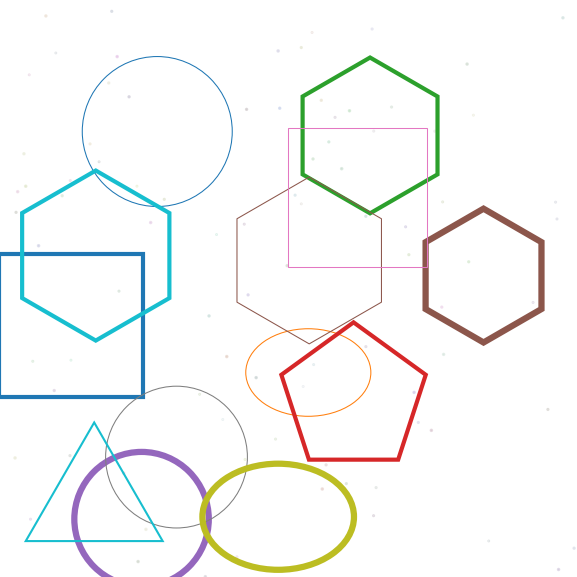[{"shape": "square", "thickness": 2, "radius": 0.62, "center": [0.123, 0.435]}, {"shape": "circle", "thickness": 0.5, "radius": 0.65, "center": [0.272, 0.771]}, {"shape": "oval", "thickness": 0.5, "radius": 0.54, "center": [0.534, 0.354]}, {"shape": "hexagon", "thickness": 2, "radius": 0.67, "center": [0.641, 0.765]}, {"shape": "pentagon", "thickness": 2, "radius": 0.66, "center": [0.612, 0.31]}, {"shape": "circle", "thickness": 3, "radius": 0.58, "center": [0.245, 0.1]}, {"shape": "hexagon", "thickness": 0.5, "radius": 0.72, "center": [0.535, 0.548]}, {"shape": "hexagon", "thickness": 3, "radius": 0.58, "center": [0.837, 0.522]}, {"shape": "square", "thickness": 0.5, "radius": 0.6, "center": [0.619, 0.657]}, {"shape": "circle", "thickness": 0.5, "radius": 0.61, "center": [0.306, 0.208]}, {"shape": "oval", "thickness": 3, "radius": 0.66, "center": [0.482, 0.104]}, {"shape": "triangle", "thickness": 1, "radius": 0.68, "center": [0.163, 0.131]}, {"shape": "hexagon", "thickness": 2, "radius": 0.74, "center": [0.166, 0.557]}]